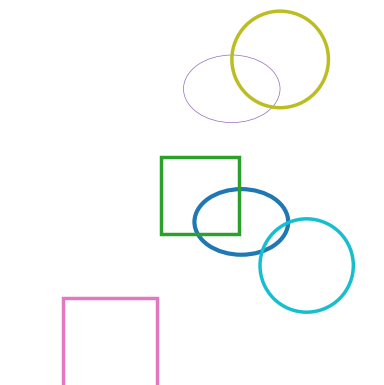[{"shape": "oval", "thickness": 3, "radius": 0.61, "center": [0.627, 0.424]}, {"shape": "square", "thickness": 2.5, "radius": 0.5, "center": [0.52, 0.492]}, {"shape": "oval", "thickness": 0.5, "radius": 0.63, "center": [0.602, 0.769]}, {"shape": "square", "thickness": 2.5, "radius": 0.61, "center": [0.285, 0.104]}, {"shape": "circle", "thickness": 2.5, "radius": 0.63, "center": [0.728, 0.846]}, {"shape": "circle", "thickness": 2.5, "radius": 0.61, "center": [0.797, 0.31]}]